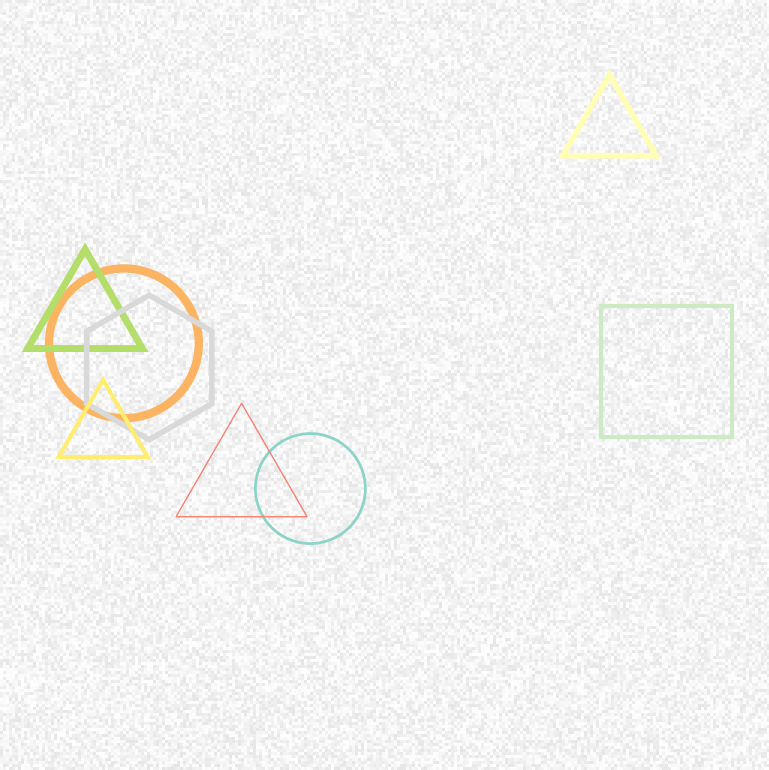[{"shape": "circle", "thickness": 1, "radius": 0.36, "center": [0.403, 0.366]}, {"shape": "triangle", "thickness": 2, "radius": 0.35, "center": [0.792, 0.833]}, {"shape": "triangle", "thickness": 0.5, "radius": 0.49, "center": [0.314, 0.378]}, {"shape": "circle", "thickness": 3, "radius": 0.49, "center": [0.161, 0.554]}, {"shape": "triangle", "thickness": 2.5, "radius": 0.43, "center": [0.11, 0.59]}, {"shape": "hexagon", "thickness": 2, "radius": 0.47, "center": [0.194, 0.523]}, {"shape": "square", "thickness": 1.5, "radius": 0.42, "center": [0.865, 0.518]}, {"shape": "triangle", "thickness": 1.5, "radius": 0.33, "center": [0.134, 0.44]}]